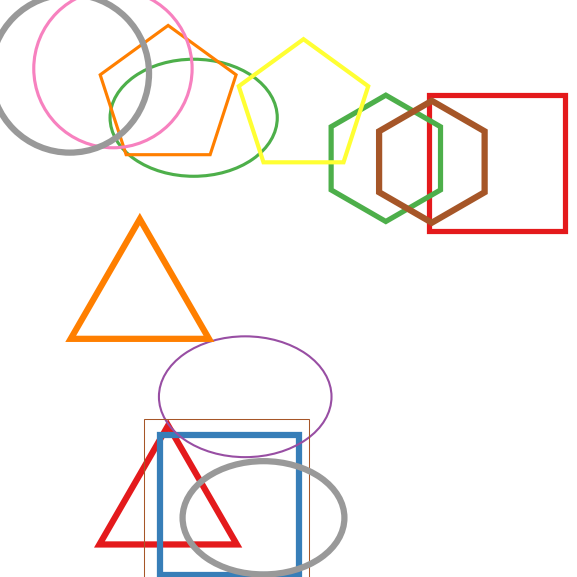[{"shape": "triangle", "thickness": 3, "radius": 0.69, "center": [0.291, 0.125]}, {"shape": "square", "thickness": 2.5, "radius": 0.59, "center": [0.861, 0.718]}, {"shape": "square", "thickness": 3, "radius": 0.6, "center": [0.398, 0.125]}, {"shape": "hexagon", "thickness": 2.5, "radius": 0.55, "center": [0.668, 0.725]}, {"shape": "oval", "thickness": 1.5, "radius": 0.72, "center": [0.335, 0.795]}, {"shape": "oval", "thickness": 1, "radius": 0.75, "center": [0.425, 0.312]}, {"shape": "pentagon", "thickness": 1.5, "radius": 0.62, "center": [0.291, 0.831]}, {"shape": "triangle", "thickness": 3, "radius": 0.69, "center": [0.242, 0.482]}, {"shape": "pentagon", "thickness": 2, "radius": 0.59, "center": [0.526, 0.813]}, {"shape": "hexagon", "thickness": 3, "radius": 0.53, "center": [0.748, 0.719]}, {"shape": "square", "thickness": 0.5, "radius": 0.72, "center": [0.392, 0.13]}, {"shape": "circle", "thickness": 1.5, "radius": 0.69, "center": [0.196, 0.88]}, {"shape": "oval", "thickness": 3, "radius": 0.7, "center": [0.456, 0.103]}, {"shape": "circle", "thickness": 3, "radius": 0.69, "center": [0.121, 0.872]}]